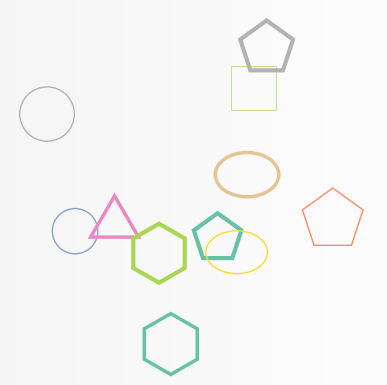[{"shape": "pentagon", "thickness": 3, "radius": 0.32, "center": [0.562, 0.382]}, {"shape": "hexagon", "thickness": 2.5, "radius": 0.39, "center": [0.441, 0.106]}, {"shape": "pentagon", "thickness": 1, "radius": 0.41, "center": [0.859, 0.429]}, {"shape": "circle", "thickness": 1, "radius": 0.29, "center": [0.194, 0.4]}, {"shape": "triangle", "thickness": 2.5, "radius": 0.36, "center": [0.296, 0.42]}, {"shape": "square", "thickness": 0.5, "radius": 0.29, "center": [0.654, 0.771]}, {"shape": "hexagon", "thickness": 3, "radius": 0.38, "center": [0.41, 0.342]}, {"shape": "oval", "thickness": 1, "radius": 0.4, "center": [0.611, 0.345]}, {"shape": "oval", "thickness": 2.5, "radius": 0.41, "center": [0.637, 0.546]}, {"shape": "pentagon", "thickness": 3, "radius": 0.36, "center": [0.688, 0.875]}, {"shape": "circle", "thickness": 1, "radius": 0.35, "center": [0.121, 0.704]}]